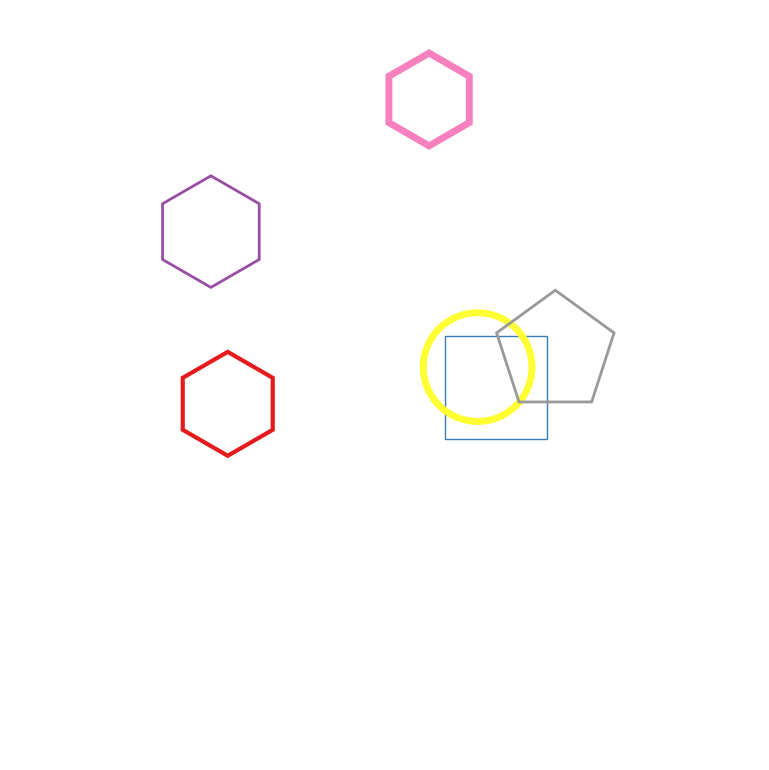[{"shape": "hexagon", "thickness": 1.5, "radius": 0.34, "center": [0.296, 0.476]}, {"shape": "square", "thickness": 0.5, "radius": 0.33, "center": [0.644, 0.497]}, {"shape": "hexagon", "thickness": 1, "radius": 0.36, "center": [0.274, 0.699]}, {"shape": "circle", "thickness": 2.5, "radius": 0.35, "center": [0.62, 0.523]}, {"shape": "hexagon", "thickness": 2.5, "radius": 0.3, "center": [0.557, 0.871]}, {"shape": "pentagon", "thickness": 1, "radius": 0.4, "center": [0.721, 0.543]}]